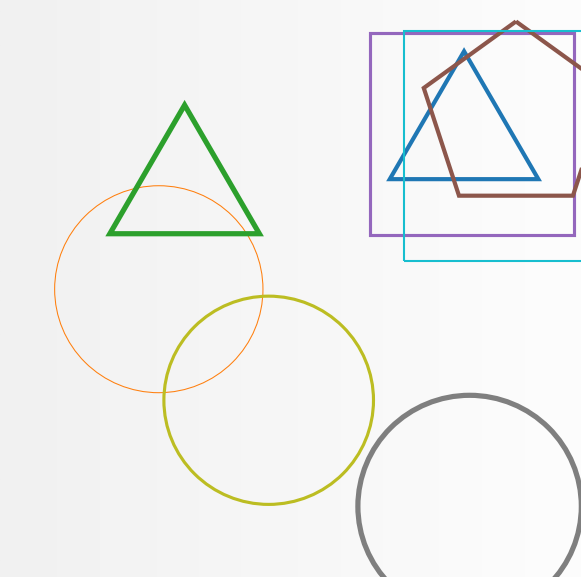[{"shape": "triangle", "thickness": 2, "radius": 0.74, "center": [0.798, 0.763]}, {"shape": "circle", "thickness": 0.5, "radius": 0.9, "center": [0.273, 0.498]}, {"shape": "triangle", "thickness": 2.5, "radius": 0.74, "center": [0.318, 0.669]}, {"shape": "square", "thickness": 1.5, "radius": 0.87, "center": [0.812, 0.767]}, {"shape": "pentagon", "thickness": 2, "radius": 0.83, "center": [0.888, 0.795]}, {"shape": "circle", "thickness": 2.5, "radius": 0.96, "center": [0.808, 0.122]}, {"shape": "circle", "thickness": 1.5, "radius": 0.9, "center": [0.462, 0.306]}, {"shape": "square", "thickness": 1, "radius": 0.99, "center": [0.894, 0.746]}]